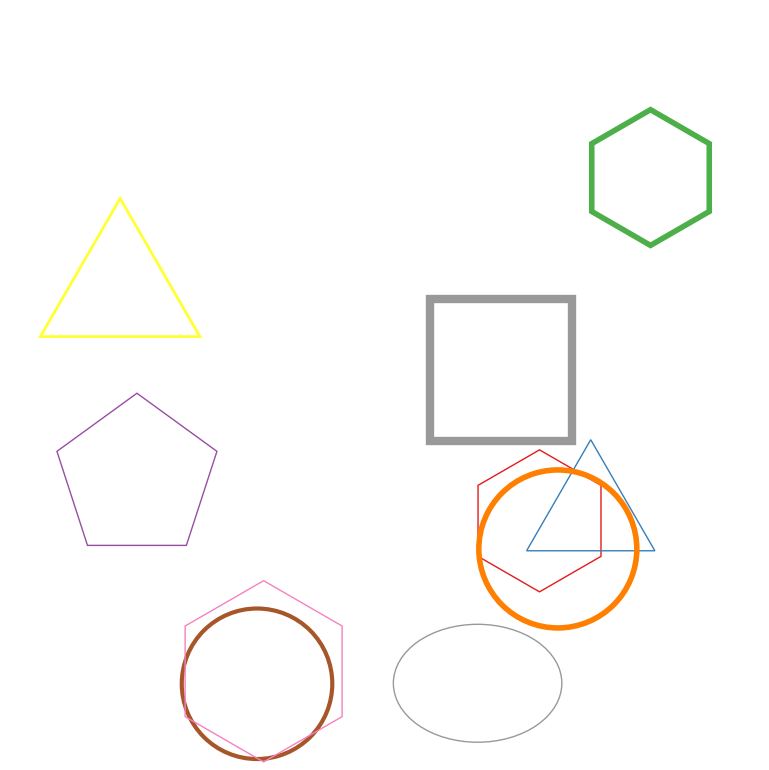[{"shape": "hexagon", "thickness": 0.5, "radius": 0.46, "center": [0.701, 0.324]}, {"shape": "triangle", "thickness": 0.5, "radius": 0.48, "center": [0.767, 0.333]}, {"shape": "hexagon", "thickness": 2, "radius": 0.44, "center": [0.845, 0.769]}, {"shape": "pentagon", "thickness": 0.5, "radius": 0.55, "center": [0.178, 0.38]}, {"shape": "circle", "thickness": 2, "radius": 0.51, "center": [0.724, 0.287]}, {"shape": "triangle", "thickness": 1, "radius": 0.6, "center": [0.156, 0.623]}, {"shape": "circle", "thickness": 1.5, "radius": 0.49, "center": [0.334, 0.112]}, {"shape": "hexagon", "thickness": 0.5, "radius": 0.59, "center": [0.342, 0.128]}, {"shape": "oval", "thickness": 0.5, "radius": 0.55, "center": [0.62, 0.113]}, {"shape": "square", "thickness": 3, "radius": 0.46, "center": [0.651, 0.519]}]